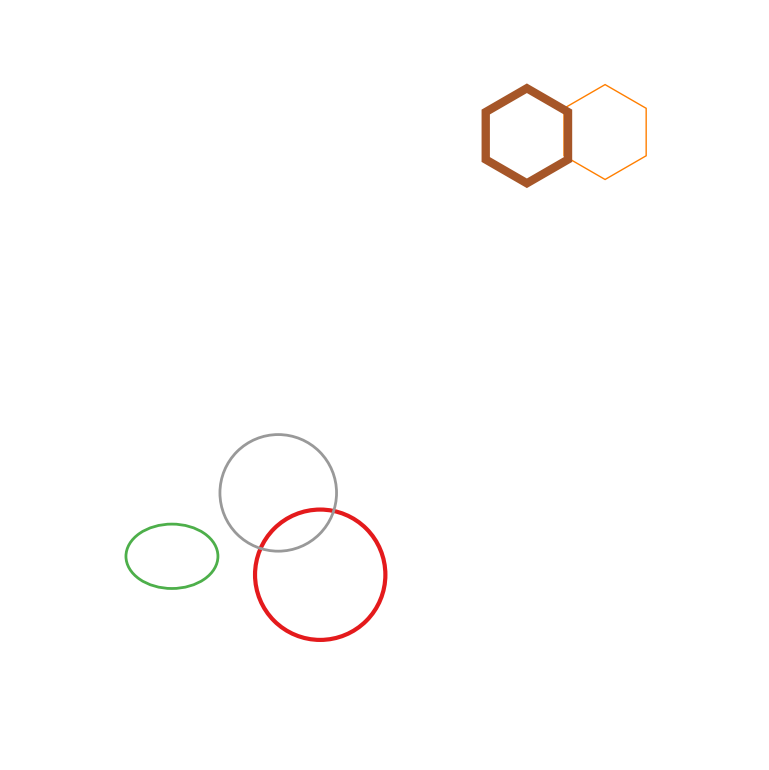[{"shape": "circle", "thickness": 1.5, "radius": 0.42, "center": [0.416, 0.254]}, {"shape": "oval", "thickness": 1, "radius": 0.3, "center": [0.223, 0.278]}, {"shape": "hexagon", "thickness": 0.5, "radius": 0.31, "center": [0.786, 0.829]}, {"shape": "hexagon", "thickness": 3, "radius": 0.31, "center": [0.684, 0.824]}, {"shape": "circle", "thickness": 1, "radius": 0.38, "center": [0.361, 0.36]}]